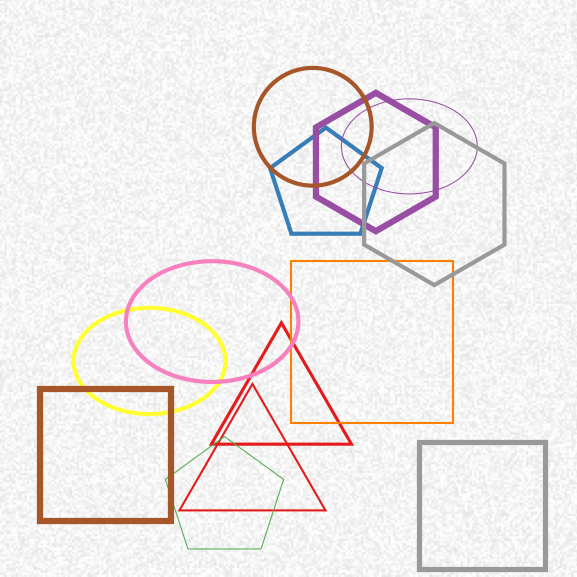[{"shape": "triangle", "thickness": 1, "radius": 0.73, "center": [0.437, 0.188]}, {"shape": "triangle", "thickness": 1.5, "radius": 0.7, "center": [0.487, 0.3]}, {"shape": "pentagon", "thickness": 2, "radius": 0.51, "center": [0.564, 0.677]}, {"shape": "pentagon", "thickness": 0.5, "radius": 0.54, "center": [0.389, 0.136]}, {"shape": "hexagon", "thickness": 3, "radius": 0.6, "center": [0.651, 0.719]}, {"shape": "oval", "thickness": 0.5, "radius": 0.59, "center": [0.709, 0.746]}, {"shape": "square", "thickness": 1, "radius": 0.7, "center": [0.644, 0.407]}, {"shape": "oval", "thickness": 2, "radius": 0.66, "center": [0.259, 0.374]}, {"shape": "square", "thickness": 3, "radius": 0.57, "center": [0.183, 0.211]}, {"shape": "circle", "thickness": 2, "radius": 0.51, "center": [0.542, 0.78]}, {"shape": "oval", "thickness": 2, "radius": 0.75, "center": [0.367, 0.442]}, {"shape": "hexagon", "thickness": 2, "radius": 0.7, "center": [0.752, 0.646]}, {"shape": "square", "thickness": 2.5, "radius": 0.55, "center": [0.835, 0.124]}]